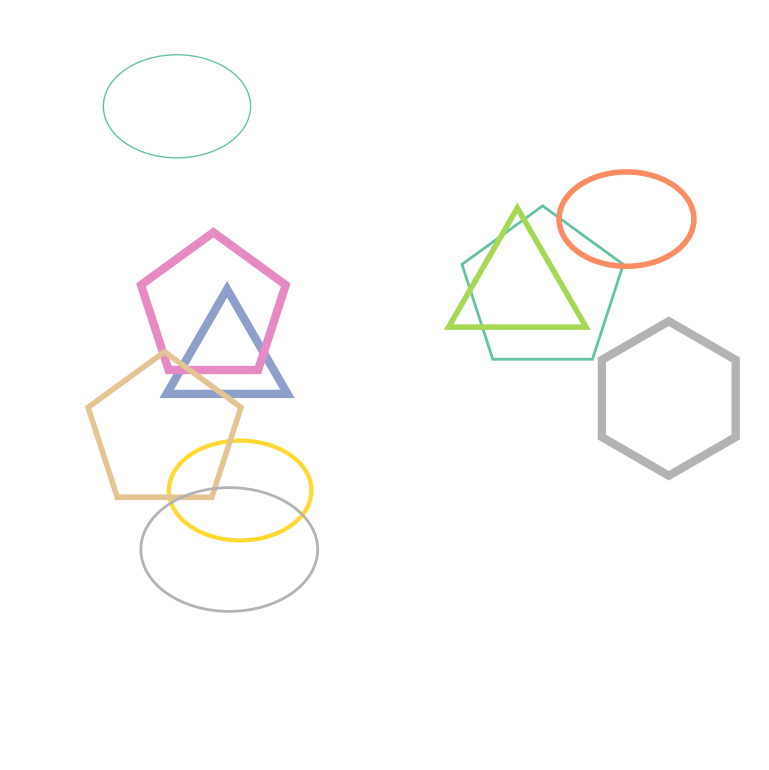[{"shape": "pentagon", "thickness": 1, "radius": 0.55, "center": [0.705, 0.623]}, {"shape": "oval", "thickness": 0.5, "radius": 0.48, "center": [0.23, 0.862]}, {"shape": "oval", "thickness": 2, "radius": 0.44, "center": [0.814, 0.715]}, {"shape": "triangle", "thickness": 3, "radius": 0.45, "center": [0.295, 0.534]}, {"shape": "pentagon", "thickness": 3, "radius": 0.49, "center": [0.277, 0.599]}, {"shape": "triangle", "thickness": 2, "radius": 0.52, "center": [0.672, 0.627]}, {"shape": "oval", "thickness": 1.5, "radius": 0.46, "center": [0.312, 0.363]}, {"shape": "pentagon", "thickness": 2, "radius": 0.52, "center": [0.214, 0.439]}, {"shape": "oval", "thickness": 1, "radius": 0.57, "center": [0.298, 0.286]}, {"shape": "hexagon", "thickness": 3, "radius": 0.5, "center": [0.869, 0.483]}]